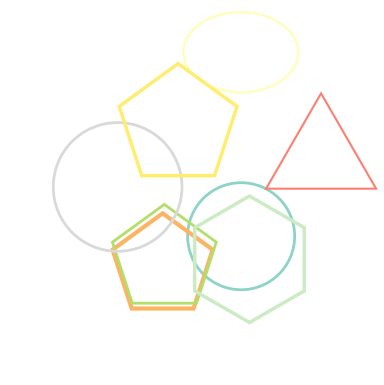[{"shape": "circle", "thickness": 2, "radius": 0.7, "center": [0.626, 0.386]}, {"shape": "oval", "thickness": 1.5, "radius": 0.74, "center": [0.626, 0.864]}, {"shape": "triangle", "thickness": 1.5, "radius": 0.83, "center": [0.834, 0.592]}, {"shape": "pentagon", "thickness": 3, "radius": 0.68, "center": [0.422, 0.309]}, {"shape": "pentagon", "thickness": 2, "radius": 0.71, "center": [0.427, 0.327]}, {"shape": "circle", "thickness": 2, "radius": 0.84, "center": [0.305, 0.514]}, {"shape": "hexagon", "thickness": 2.5, "radius": 0.82, "center": [0.648, 0.327]}, {"shape": "pentagon", "thickness": 2.5, "radius": 0.8, "center": [0.463, 0.674]}]